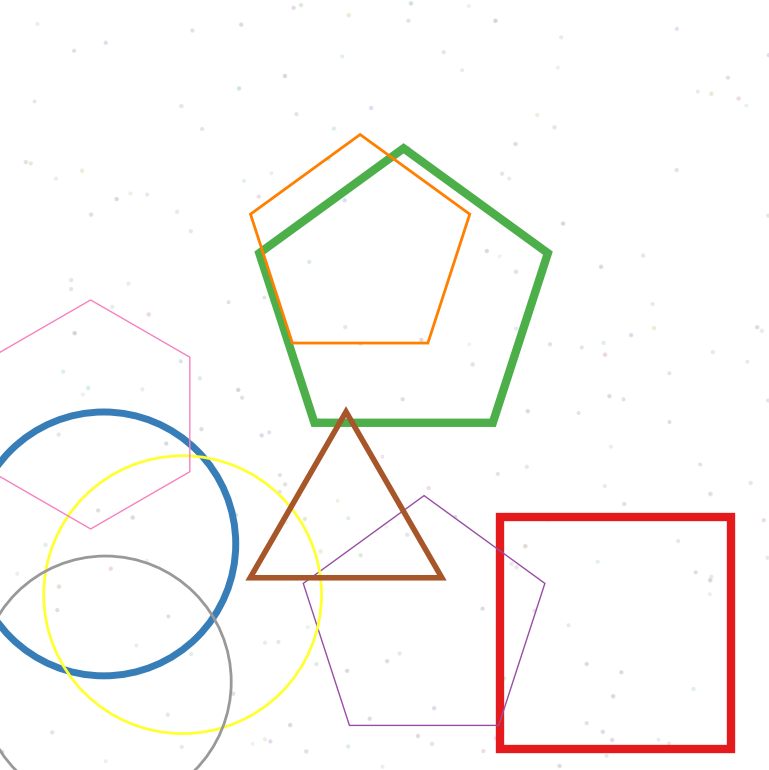[{"shape": "square", "thickness": 3, "radius": 0.75, "center": [0.799, 0.178]}, {"shape": "circle", "thickness": 2.5, "radius": 0.86, "center": [0.135, 0.294]}, {"shape": "pentagon", "thickness": 3, "radius": 0.99, "center": [0.524, 0.61]}, {"shape": "pentagon", "thickness": 0.5, "radius": 0.82, "center": [0.551, 0.191]}, {"shape": "pentagon", "thickness": 1, "radius": 0.75, "center": [0.468, 0.676]}, {"shape": "circle", "thickness": 1, "radius": 0.9, "center": [0.237, 0.228]}, {"shape": "triangle", "thickness": 2, "radius": 0.72, "center": [0.449, 0.322]}, {"shape": "hexagon", "thickness": 0.5, "radius": 0.74, "center": [0.118, 0.462]}, {"shape": "circle", "thickness": 1, "radius": 0.82, "center": [0.137, 0.114]}]